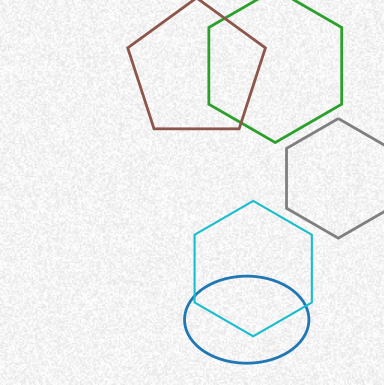[{"shape": "oval", "thickness": 2, "radius": 0.81, "center": [0.641, 0.17]}, {"shape": "hexagon", "thickness": 2, "radius": 1.0, "center": [0.715, 0.829]}, {"shape": "pentagon", "thickness": 2, "radius": 0.94, "center": [0.511, 0.817]}, {"shape": "hexagon", "thickness": 2, "radius": 0.78, "center": [0.879, 0.537]}, {"shape": "hexagon", "thickness": 1.5, "radius": 0.88, "center": [0.658, 0.302]}]